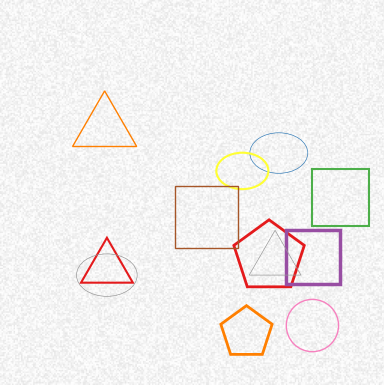[{"shape": "triangle", "thickness": 1.5, "radius": 0.39, "center": [0.278, 0.305]}, {"shape": "pentagon", "thickness": 2, "radius": 0.48, "center": [0.699, 0.333]}, {"shape": "oval", "thickness": 0.5, "radius": 0.38, "center": [0.724, 0.602]}, {"shape": "square", "thickness": 1.5, "radius": 0.37, "center": [0.884, 0.487]}, {"shape": "square", "thickness": 2.5, "radius": 0.35, "center": [0.812, 0.332]}, {"shape": "pentagon", "thickness": 2, "radius": 0.35, "center": [0.64, 0.136]}, {"shape": "triangle", "thickness": 1, "radius": 0.48, "center": [0.272, 0.668]}, {"shape": "oval", "thickness": 1.5, "radius": 0.34, "center": [0.629, 0.556]}, {"shape": "square", "thickness": 1, "radius": 0.41, "center": [0.536, 0.436]}, {"shape": "circle", "thickness": 1, "radius": 0.34, "center": [0.811, 0.154]}, {"shape": "triangle", "thickness": 0.5, "radius": 0.39, "center": [0.714, 0.324]}, {"shape": "oval", "thickness": 0.5, "radius": 0.39, "center": [0.278, 0.285]}]